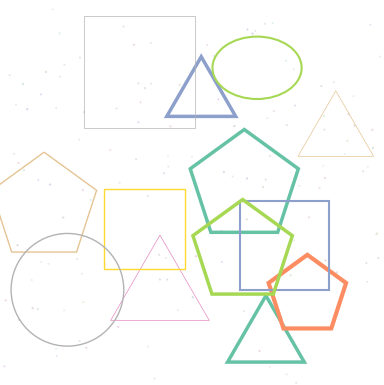[{"shape": "pentagon", "thickness": 2.5, "radius": 0.74, "center": [0.634, 0.516]}, {"shape": "triangle", "thickness": 2.5, "radius": 0.58, "center": [0.691, 0.117]}, {"shape": "pentagon", "thickness": 3, "radius": 0.53, "center": [0.798, 0.232]}, {"shape": "square", "thickness": 1.5, "radius": 0.57, "center": [0.739, 0.362]}, {"shape": "triangle", "thickness": 2.5, "radius": 0.52, "center": [0.523, 0.749]}, {"shape": "triangle", "thickness": 0.5, "radius": 0.74, "center": [0.415, 0.242]}, {"shape": "pentagon", "thickness": 2.5, "radius": 0.68, "center": [0.63, 0.346]}, {"shape": "oval", "thickness": 1.5, "radius": 0.58, "center": [0.668, 0.824]}, {"shape": "square", "thickness": 1, "radius": 0.52, "center": [0.375, 0.404]}, {"shape": "triangle", "thickness": 0.5, "radius": 0.57, "center": [0.872, 0.651]}, {"shape": "pentagon", "thickness": 1, "radius": 0.72, "center": [0.115, 0.461]}, {"shape": "circle", "thickness": 1, "radius": 0.73, "center": [0.175, 0.247]}, {"shape": "square", "thickness": 0.5, "radius": 0.72, "center": [0.362, 0.813]}]